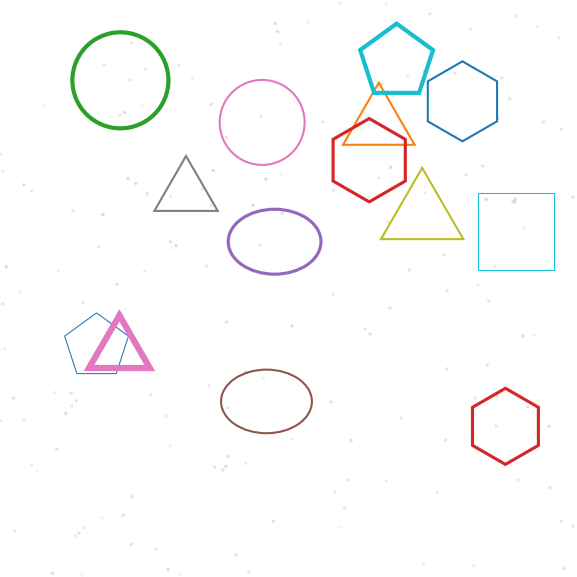[{"shape": "pentagon", "thickness": 0.5, "radius": 0.29, "center": [0.167, 0.399]}, {"shape": "hexagon", "thickness": 1, "radius": 0.35, "center": [0.801, 0.824]}, {"shape": "triangle", "thickness": 1, "radius": 0.36, "center": [0.656, 0.784]}, {"shape": "circle", "thickness": 2, "radius": 0.42, "center": [0.209, 0.86]}, {"shape": "hexagon", "thickness": 1.5, "radius": 0.36, "center": [0.639, 0.722]}, {"shape": "hexagon", "thickness": 1.5, "radius": 0.33, "center": [0.875, 0.261]}, {"shape": "oval", "thickness": 1.5, "radius": 0.4, "center": [0.476, 0.581]}, {"shape": "oval", "thickness": 1, "radius": 0.39, "center": [0.461, 0.304]}, {"shape": "circle", "thickness": 1, "radius": 0.37, "center": [0.454, 0.787]}, {"shape": "triangle", "thickness": 3, "radius": 0.3, "center": [0.207, 0.392]}, {"shape": "triangle", "thickness": 1, "radius": 0.32, "center": [0.322, 0.666]}, {"shape": "triangle", "thickness": 1, "radius": 0.41, "center": [0.731, 0.626]}, {"shape": "square", "thickness": 0.5, "radius": 0.33, "center": [0.893, 0.598]}, {"shape": "pentagon", "thickness": 2, "radius": 0.33, "center": [0.687, 0.892]}]